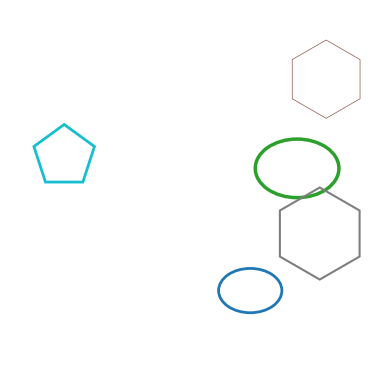[{"shape": "oval", "thickness": 2, "radius": 0.41, "center": [0.65, 0.245]}, {"shape": "oval", "thickness": 2.5, "radius": 0.54, "center": [0.772, 0.563]}, {"shape": "hexagon", "thickness": 0.5, "radius": 0.51, "center": [0.847, 0.794]}, {"shape": "hexagon", "thickness": 1.5, "radius": 0.6, "center": [0.83, 0.393]}, {"shape": "pentagon", "thickness": 2, "radius": 0.41, "center": [0.167, 0.594]}]